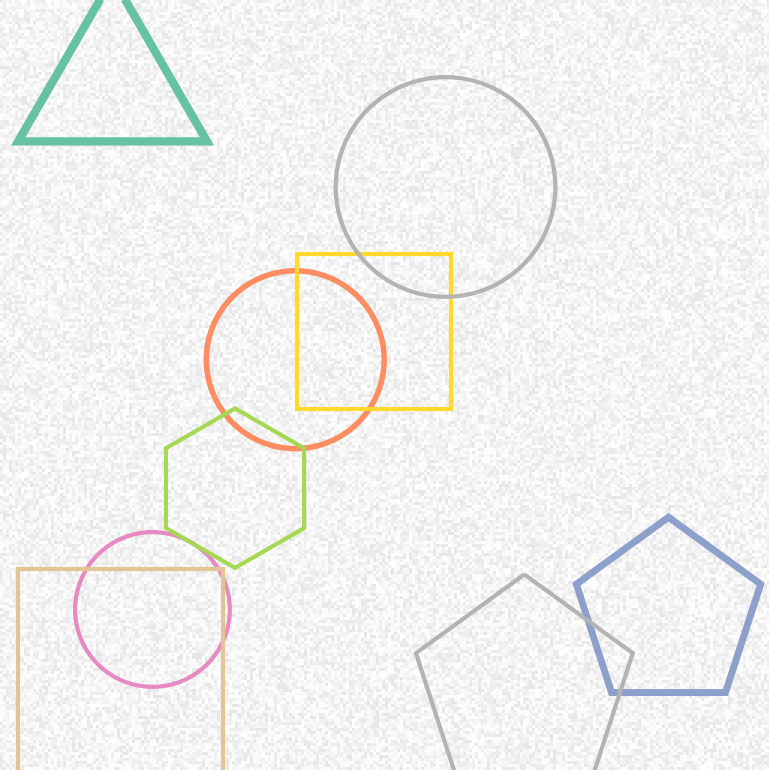[{"shape": "triangle", "thickness": 3, "radius": 0.71, "center": [0.146, 0.887]}, {"shape": "circle", "thickness": 2, "radius": 0.58, "center": [0.383, 0.533]}, {"shape": "pentagon", "thickness": 2.5, "radius": 0.63, "center": [0.868, 0.202]}, {"shape": "circle", "thickness": 1.5, "radius": 0.5, "center": [0.198, 0.208]}, {"shape": "hexagon", "thickness": 1.5, "radius": 0.52, "center": [0.305, 0.366]}, {"shape": "square", "thickness": 1.5, "radius": 0.5, "center": [0.486, 0.57]}, {"shape": "square", "thickness": 1.5, "radius": 0.67, "center": [0.156, 0.128]}, {"shape": "pentagon", "thickness": 1.5, "radius": 0.74, "center": [0.681, 0.106]}, {"shape": "circle", "thickness": 1.5, "radius": 0.71, "center": [0.579, 0.757]}]